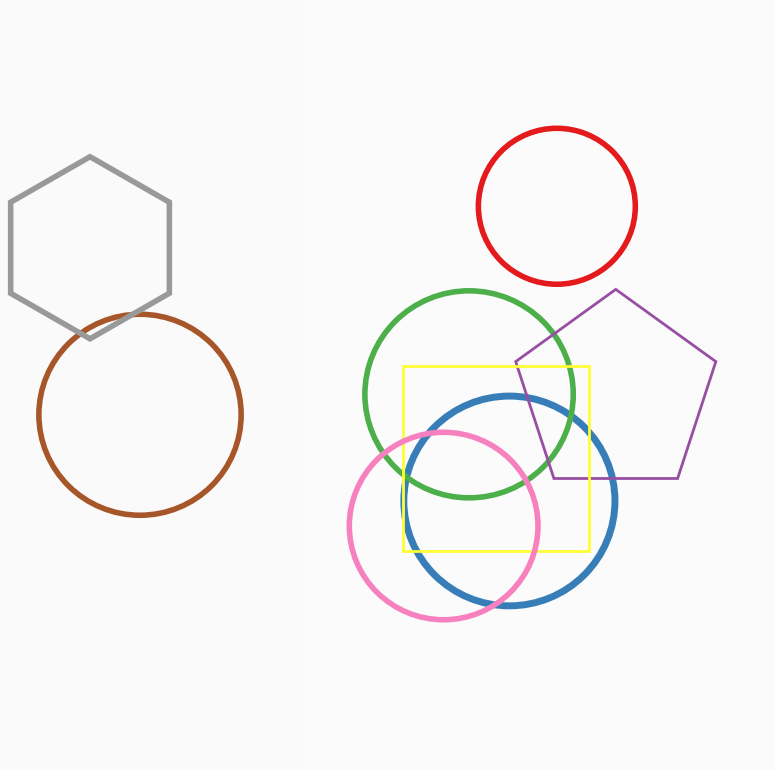[{"shape": "circle", "thickness": 2, "radius": 0.51, "center": [0.719, 0.732]}, {"shape": "circle", "thickness": 2.5, "radius": 0.68, "center": [0.657, 0.349]}, {"shape": "circle", "thickness": 2, "radius": 0.67, "center": [0.605, 0.488]}, {"shape": "pentagon", "thickness": 1, "radius": 0.68, "center": [0.795, 0.488]}, {"shape": "square", "thickness": 1, "radius": 0.6, "center": [0.64, 0.405]}, {"shape": "circle", "thickness": 2, "radius": 0.65, "center": [0.181, 0.461]}, {"shape": "circle", "thickness": 2, "radius": 0.61, "center": [0.572, 0.317]}, {"shape": "hexagon", "thickness": 2, "radius": 0.59, "center": [0.116, 0.678]}]